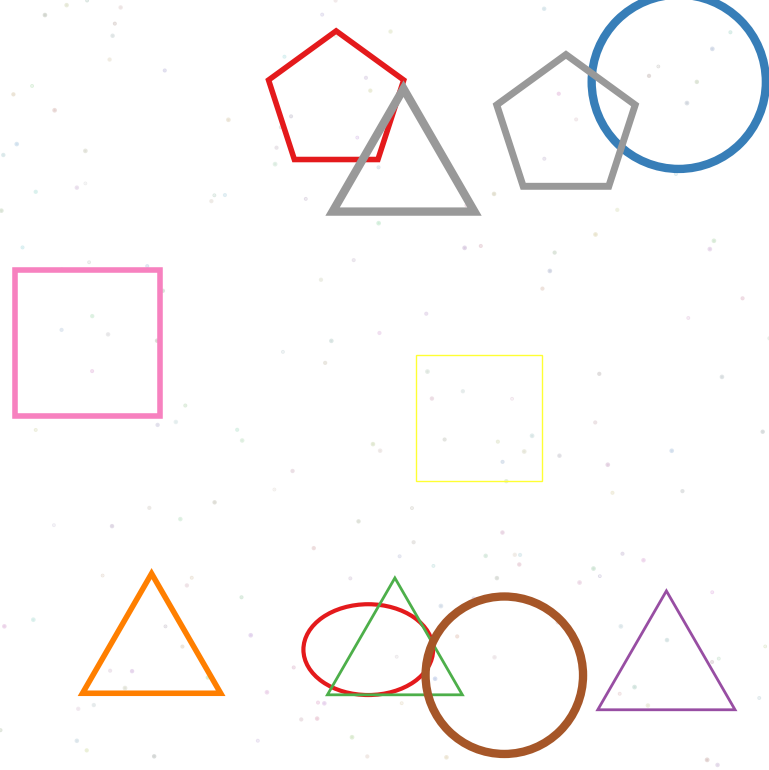[{"shape": "oval", "thickness": 1.5, "radius": 0.42, "center": [0.478, 0.156]}, {"shape": "pentagon", "thickness": 2, "radius": 0.46, "center": [0.437, 0.868]}, {"shape": "circle", "thickness": 3, "radius": 0.57, "center": [0.882, 0.894]}, {"shape": "triangle", "thickness": 1, "radius": 0.51, "center": [0.513, 0.148]}, {"shape": "triangle", "thickness": 1, "radius": 0.51, "center": [0.865, 0.13]}, {"shape": "triangle", "thickness": 2, "radius": 0.52, "center": [0.197, 0.151]}, {"shape": "square", "thickness": 0.5, "radius": 0.41, "center": [0.622, 0.457]}, {"shape": "circle", "thickness": 3, "radius": 0.51, "center": [0.655, 0.123]}, {"shape": "square", "thickness": 2, "radius": 0.47, "center": [0.113, 0.554]}, {"shape": "triangle", "thickness": 3, "radius": 0.53, "center": [0.524, 0.778]}, {"shape": "pentagon", "thickness": 2.5, "radius": 0.47, "center": [0.735, 0.835]}]